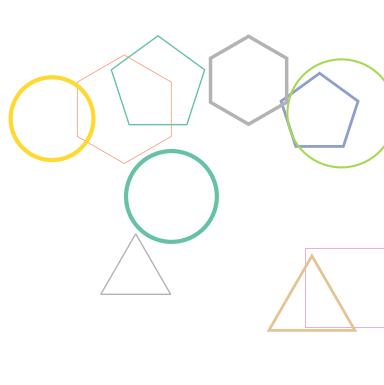[{"shape": "pentagon", "thickness": 1, "radius": 0.64, "center": [0.41, 0.779]}, {"shape": "circle", "thickness": 3, "radius": 0.59, "center": [0.445, 0.49]}, {"shape": "hexagon", "thickness": 0.5, "radius": 0.7, "center": [0.323, 0.716]}, {"shape": "pentagon", "thickness": 2, "radius": 0.53, "center": [0.83, 0.705]}, {"shape": "square", "thickness": 0.5, "radius": 0.51, "center": [0.894, 0.253]}, {"shape": "circle", "thickness": 1.5, "radius": 0.7, "center": [0.887, 0.705]}, {"shape": "circle", "thickness": 3, "radius": 0.54, "center": [0.135, 0.692]}, {"shape": "triangle", "thickness": 2, "radius": 0.65, "center": [0.81, 0.206]}, {"shape": "triangle", "thickness": 1, "radius": 0.52, "center": [0.353, 0.288]}, {"shape": "hexagon", "thickness": 2.5, "radius": 0.57, "center": [0.646, 0.791]}]